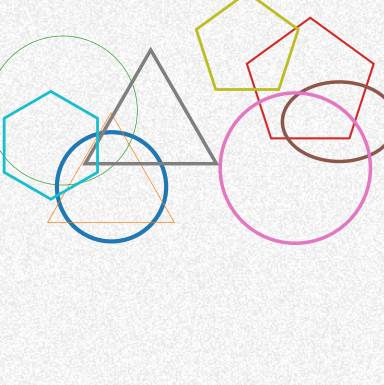[{"shape": "circle", "thickness": 3, "radius": 0.71, "center": [0.29, 0.515]}, {"shape": "triangle", "thickness": 0.5, "radius": 0.95, "center": [0.288, 0.517]}, {"shape": "circle", "thickness": 0.5, "radius": 0.97, "center": [0.163, 0.713]}, {"shape": "pentagon", "thickness": 1.5, "radius": 0.87, "center": [0.806, 0.781]}, {"shape": "oval", "thickness": 2.5, "radius": 0.74, "center": [0.881, 0.684]}, {"shape": "circle", "thickness": 2.5, "radius": 0.98, "center": [0.767, 0.563]}, {"shape": "triangle", "thickness": 2.5, "radius": 0.98, "center": [0.392, 0.673]}, {"shape": "pentagon", "thickness": 2, "radius": 0.7, "center": [0.642, 0.88]}, {"shape": "hexagon", "thickness": 2, "radius": 0.7, "center": [0.132, 0.623]}]